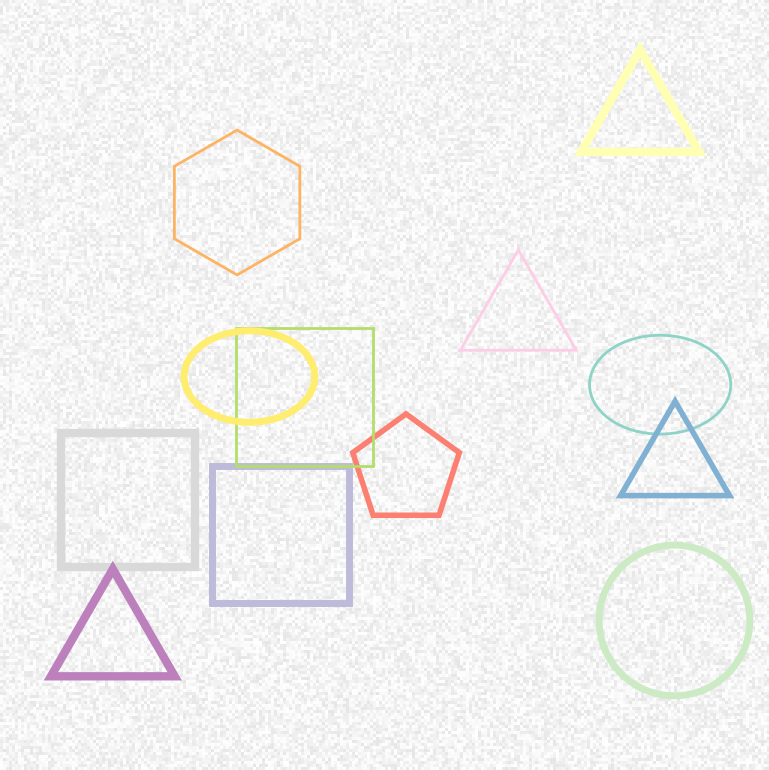[{"shape": "oval", "thickness": 1, "radius": 0.46, "center": [0.857, 0.5]}, {"shape": "triangle", "thickness": 3, "radius": 0.44, "center": [0.831, 0.847]}, {"shape": "square", "thickness": 2.5, "radius": 0.44, "center": [0.364, 0.306]}, {"shape": "pentagon", "thickness": 2, "radius": 0.36, "center": [0.527, 0.39]}, {"shape": "triangle", "thickness": 2, "radius": 0.41, "center": [0.877, 0.397]}, {"shape": "hexagon", "thickness": 1, "radius": 0.47, "center": [0.308, 0.737]}, {"shape": "square", "thickness": 1, "radius": 0.44, "center": [0.396, 0.484]}, {"shape": "triangle", "thickness": 1, "radius": 0.43, "center": [0.673, 0.589]}, {"shape": "square", "thickness": 3, "radius": 0.44, "center": [0.166, 0.35]}, {"shape": "triangle", "thickness": 3, "radius": 0.46, "center": [0.147, 0.168]}, {"shape": "circle", "thickness": 2.5, "radius": 0.49, "center": [0.876, 0.194]}, {"shape": "oval", "thickness": 2.5, "radius": 0.42, "center": [0.324, 0.511]}]